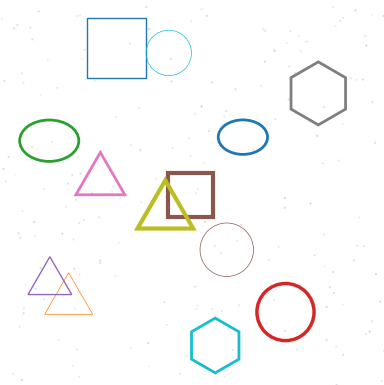[{"shape": "square", "thickness": 1, "radius": 0.39, "center": [0.302, 0.876]}, {"shape": "oval", "thickness": 2, "radius": 0.32, "center": [0.631, 0.644]}, {"shape": "triangle", "thickness": 0.5, "radius": 0.36, "center": [0.178, 0.22]}, {"shape": "oval", "thickness": 2, "radius": 0.38, "center": [0.128, 0.635]}, {"shape": "circle", "thickness": 2.5, "radius": 0.37, "center": [0.742, 0.189]}, {"shape": "triangle", "thickness": 1, "radius": 0.33, "center": [0.13, 0.268]}, {"shape": "circle", "thickness": 0.5, "radius": 0.35, "center": [0.589, 0.351]}, {"shape": "square", "thickness": 3, "radius": 0.29, "center": [0.495, 0.493]}, {"shape": "triangle", "thickness": 2, "radius": 0.37, "center": [0.261, 0.531]}, {"shape": "hexagon", "thickness": 2, "radius": 0.41, "center": [0.827, 0.757]}, {"shape": "triangle", "thickness": 3, "radius": 0.42, "center": [0.429, 0.448]}, {"shape": "hexagon", "thickness": 2, "radius": 0.36, "center": [0.559, 0.103]}, {"shape": "circle", "thickness": 0.5, "radius": 0.29, "center": [0.438, 0.863]}]